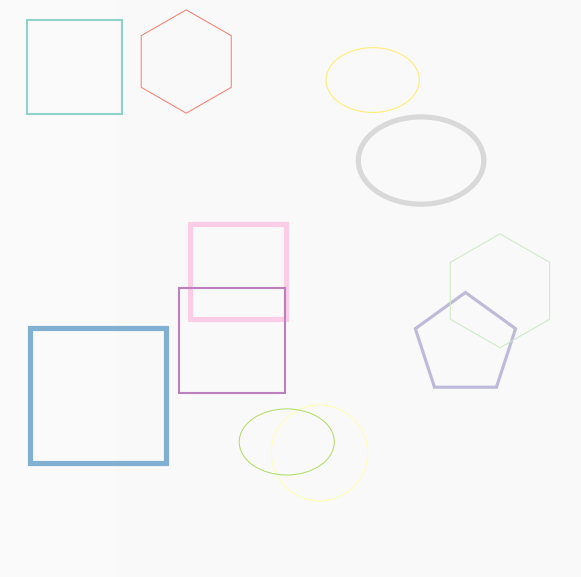[{"shape": "square", "thickness": 1, "radius": 0.41, "center": [0.128, 0.883]}, {"shape": "circle", "thickness": 0.5, "radius": 0.41, "center": [0.55, 0.215]}, {"shape": "pentagon", "thickness": 1.5, "radius": 0.45, "center": [0.801, 0.402]}, {"shape": "hexagon", "thickness": 0.5, "radius": 0.45, "center": [0.32, 0.893]}, {"shape": "square", "thickness": 2.5, "radius": 0.58, "center": [0.168, 0.314]}, {"shape": "oval", "thickness": 0.5, "radius": 0.41, "center": [0.493, 0.234]}, {"shape": "square", "thickness": 2.5, "radius": 0.41, "center": [0.41, 0.529]}, {"shape": "oval", "thickness": 2.5, "radius": 0.54, "center": [0.724, 0.721]}, {"shape": "square", "thickness": 1, "radius": 0.46, "center": [0.4, 0.409]}, {"shape": "hexagon", "thickness": 0.5, "radius": 0.49, "center": [0.86, 0.496]}, {"shape": "oval", "thickness": 0.5, "radius": 0.4, "center": [0.641, 0.861]}]